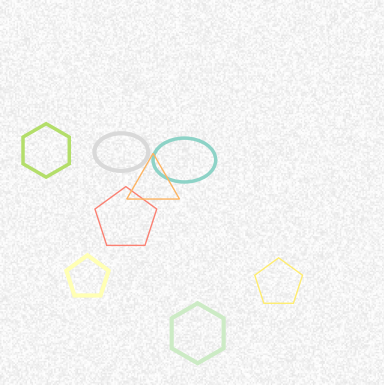[{"shape": "oval", "thickness": 2.5, "radius": 0.41, "center": [0.479, 0.584]}, {"shape": "pentagon", "thickness": 3, "radius": 0.29, "center": [0.227, 0.279]}, {"shape": "pentagon", "thickness": 1, "radius": 0.42, "center": [0.327, 0.431]}, {"shape": "triangle", "thickness": 1, "radius": 0.4, "center": [0.398, 0.523]}, {"shape": "hexagon", "thickness": 2.5, "radius": 0.35, "center": [0.12, 0.609]}, {"shape": "oval", "thickness": 3, "radius": 0.35, "center": [0.315, 0.605]}, {"shape": "hexagon", "thickness": 3, "radius": 0.39, "center": [0.513, 0.134]}, {"shape": "pentagon", "thickness": 1, "radius": 0.33, "center": [0.724, 0.265]}]